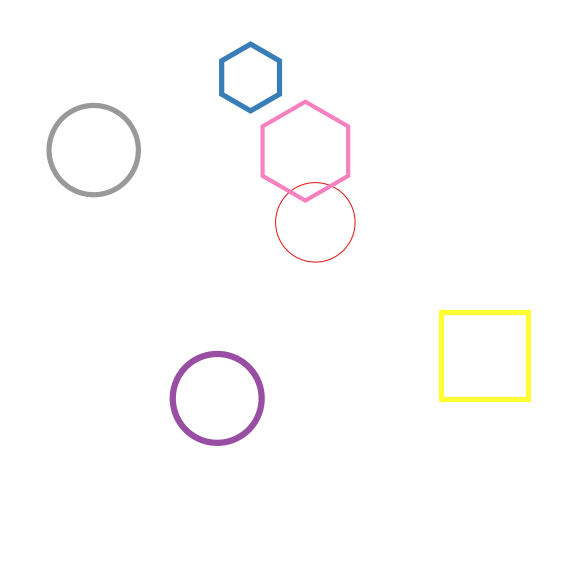[{"shape": "circle", "thickness": 0.5, "radius": 0.34, "center": [0.546, 0.614]}, {"shape": "hexagon", "thickness": 2.5, "radius": 0.29, "center": [0.434, 0.865]}, {"shape": "circle", "thickness": 3, "radius": 0.38, "center": [0.376, 0.309]}, {"shape": "square", "thickness": 2.5, "radius": 0.38, "center": [0.839, 0.384]}, {"shape": "hexagon", "thickness": 2, "radius": 0.43, "center": [0.529, 0.737]}, {"shape": "circle", "thickness": 2.5, "radius": 0.39, "center": [0.162, 0.739]}]